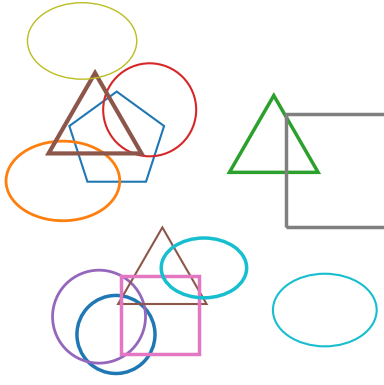[{"shape": "circle", "thickness": 2.5, "radius": 0.51, "center": [0.301, 0.131]}, {"shape": "pentagon", "thickness": 1.5, "radius": 0.65, "center": [0.303, 0.633]}, {"shape": "oval", "thickness": 2, "radius": 0.74, "center": [0.163, 0.53]}, {"shape": "triangle", "thickness": 2.5, "radius": 0.67, "center": [0.711, 0.619]}, {"shape": "circle", "thickness": 1.5, "radius": 0.6, "center": [0.389, 0.715]}, {"shape": "circle", "thickness": 2, "radius": 0.6, "center": [0.257, 0.177]}, {"shape": "triangle", "thickness": 1.5, "radius": 0.66, "center": [0.422, 0.277]}, {"shape": "triangle", "thickness": 3, "radius": 0.7, "center": [0.247, 0.671]}, {"shape": "square", "thickness": 2.5, "radius": 0.51, "center": [0.416, 0.181]}, {"shape": "square", "thickness": 2.5, "radius": 0.73, "center": [0.891, 0.557]}, {"shape": "oval", "thickness": 1, "radius": 0.71, "center": [0.213, 0.894]}, {"shape": "oval", "thickness": 1.5, "radius": 0.67, "center": [0.844, 0.195]}, {"shape": "oval", "thickness": 2.5, "radius": 0.55, "center": [0.53, 0.304]}]